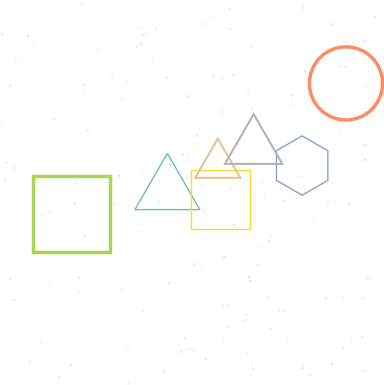[{"shape": "triangle", "thickness": 1, "radius": 0.49, "center": [0.435, 0.504]}, {"shape": "circle", "thickness": 2.5, "radius": 0.47, "center": [0.899, 0.783]}, {"shape": "hexagon", "thickness": 1, "radius": 0.39, "center": [0.785, 0.57]}, {"shape": "square", "thickness": 2.5, "radius": 0.5, "center": [0.185, 0.444]}, {"shape": "square", "thickness": 1, "radius": 0.38, "center": [0.572, 0.481]}, {"shape": "triangle", "thickness": 1.5, "radius": 0.34, "center": [0.566, 0.572]}, {"shape": "triangle", "thickness": 1.5, "radius": 0.43, "center": [0.659, 0.617]}]